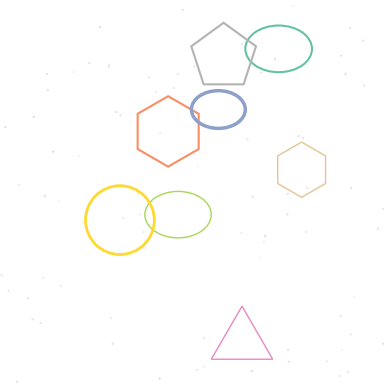[{"shape": "oval", "thickness": 1.5, "radius": 0.43, "center": [0.724, 0.873]}, {"shape": "hexagon", "thickness": 1.5, "radius": 0.46, "center": [0.437, 0.659]}, {"shape": "oval", "thickness": 2.5, "radius": 0.35, "center": [0.567, 0.716]}, {"shape": "triangle", "thickness": 1, "radius": 0.46, "center": [0.629, 0.113]}, {"shape": "oval", "thickness": 1, "radius": 0.43, "center": [0.462, 0.442]}, {"shape": "circle", "thickness": 2, "radius": 0.45, "center": [0.311, 0.428]}, {"shape": "hexagon", "thickness": 1, "radius": 0.36, "center": [0.783, 0.559]}, {"shape": "pentagon", "thickness": 1.5, "radius": 0.44, "center": [0.581, 0.852]}]